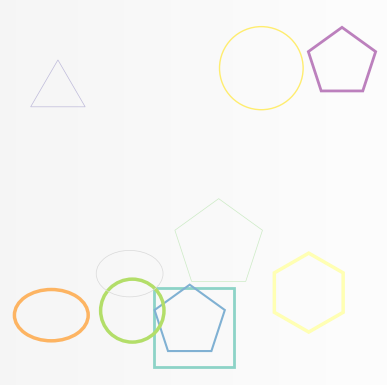[{"shape": "square", "thickness": 2, "radius": 0.52, "center": [0.501, 0.15]}, {"shape": "hexagon", "thickness": 2.5, "radius": 0.51, "center": [0.797, 0.24]}, {"shape": "triangle", "thickness": 0.5, "radius": 0.41, "center": [0.149, 0.763]}, {"shape": "pentagon", "thickness": 1.5, "radius": 0.48, "center": [0.49, 0.165]}, {"shape": "oval", "thickness": 2.5, "radius": 0.48, "center": [0.132, 0.181]}, {"shape": "circle", "thickness": 2.5, "radius": 0.41, "center": [0.341, 0.193]}, {"shape": "oval", "thickness": 0.5, "radius": 0.43, "center": [0.335, 0.289]}, {"shape": "pentagon", "thickness": 2, "radius": 0.46, "center": [0.883, 0.838]}, {"shape": "pentagon", "thickness": 0.5, "radius": 0.59, "center": [0.564, 0.365]}, {"shape": "circle", "thickness": 1, "radius": 0.54, "center": [0.674, 0.823]}]